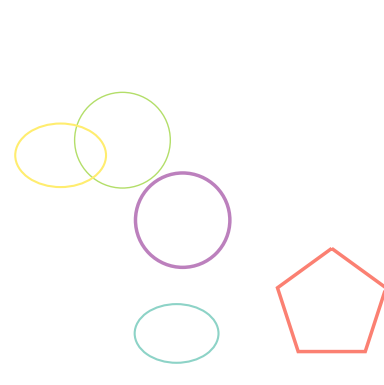[{"shape": "oval", "thickness": 1.5, "radius": 0.54, "center": [0.459, 0.134]}, {"shape": "pentagon", "thickness": 2.5, "radius": 0.74, "center": [0.862, 0.207]}, {"shape": "circle", "thickness": 1, "radius": 0.62, "center": [0.318, 0.636]}, {"shape": "circle", "thickness": 2.5, "radius": 0.61, "center": [0.474, 0.428]}, {"shape": "oval", "thickness": 1.5, "radius": 0.59, "center": [0.157, 0.597]}]